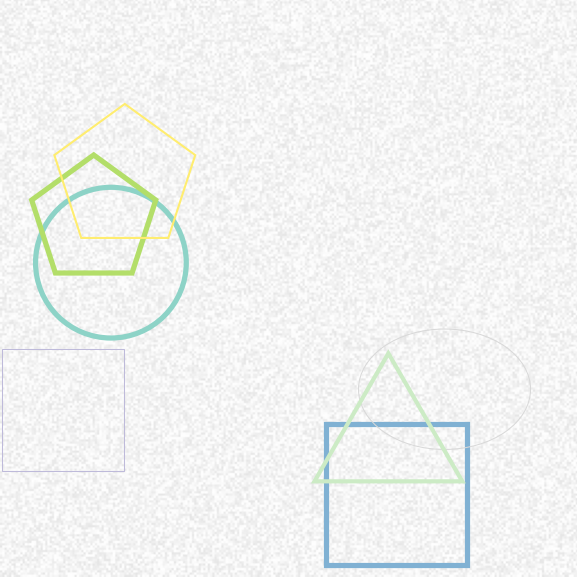[{"shape": "circle", "thickness": 2.5, "radius": 0.65, "center": [0.192, 0.544]}, {"shape": "square", "thickness": 0.5, "radius": 0.53, "center": [0.109, 0.289]}, {"shape": "square", "thickness": 2.5, "radius": 0.61, "center": [0.686, 0.143]}, {"shape": "pentagon", "thickness": 2.5, "radius": 0.56, "center": [0.162, 0.618]}, {"shape": "oval", "thickness": 0.5, "radius": 0.74, "center": [0.77, 0.325]}, {"shape": "triangle", "thickness": 2, "radius": 0.74, "center": [0.672, 0.24]}, {"shape": "pentagon", "thickness": 1, "radius": 0.64, "center": [0.216, 0.691]}]